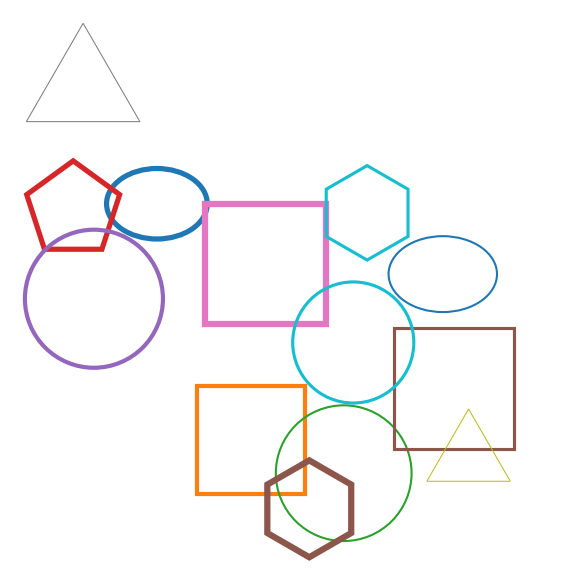[{"shape": "oval", "thickness": 2.5, "radius": 0.44, "center": [0.272, 0.646]}, {"shape": "oval", "thickness": 1, "radius": 0.47, "center": [0.767, 0.524]}, {"shape": "square", "thickness": 2, "radius": 0.47, "center": [0.435, 0.237]}, {"shape": "circle", "thickness": 1, "radius": 0.59, "center": [0.595, 0.18]}, {"shape": "pentagon", "thickness": 2.5, "radius": 0.42, "center": [0.127, 0.636]}, {"shape": "circle", "thickness": 2, "radius": 0.6, "center": [0.163, 0.482]}, {"shape": "square", "thickness": 1.5, "radius": 0.52, "center": [0.786, 0.326]}, {"shape": "hexagon", "thickness": 3, "radius": 0.42, "center": [0.536, 0.118]}, {"shape": "square", "thickness": 3, "radius": 0.52, "center": [0.46, 0.542]}, {"shape": "triangle", "thickness": 0.5, "radius": 0.57, "center": [0.144, 0.845]}, {"shape": "triangle", "thickness": 0.5, "radius": 0.42, "center": [0.811, 0.207]}, {"shape": "hexagon", "thickness": 1.5, "radius": 0.41, "center": [0.636, 0.631]}, {"shape": "circle", "thickness": 1.5, "radius": 0.52, "center": [0.612, 0.406]}]